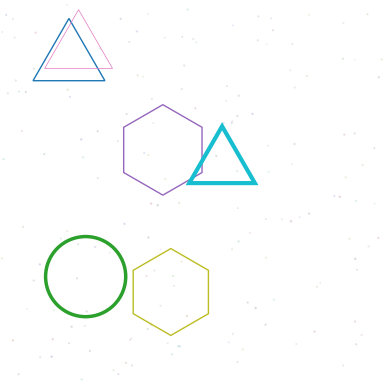[{"shape": "triangle", "thickness": 1, "radius": 0.54, "center": [0.179, 0.844]}, {"shape": "circle", "thickness": 2.5, "radius": 0.52, "center": [0.222, 0.282]}, {"shape": "hexagon", "thickness": 1, "radius": 0.59, "center": [0.423, 0.611]}, {"shape": "triangle", "thickness": 0.5, "radius": 0.51, "center": [0.204, 0.873]}, {"shape": "hexagon", "thickness": 1, "radius": 0.56, "center": [0.444, 0.242]}, {"shape": "triangle", "thickness": 3, "radius": 0.49, "center": [0.577, 0.574]}]